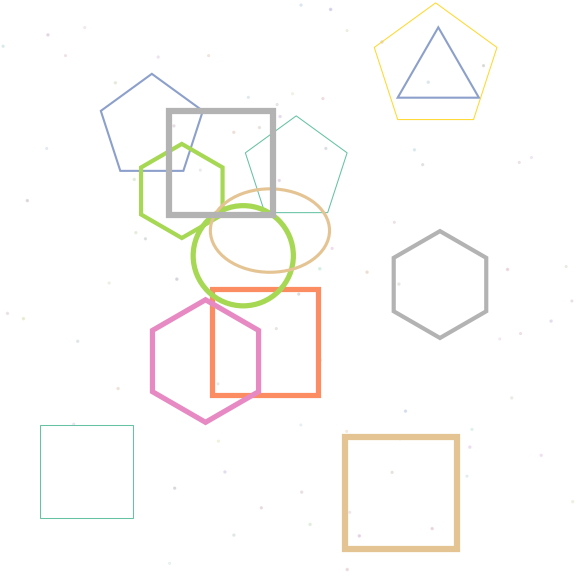[{"shape": "pentagon", "thickness": 0.5, "radius": 0.46, "center": [0.513, 0.706]}, {"shape": "square", "thickness": 0.5, "radius": 0.41, "center": [0.15, 0.182]}, {"shape": "square", "thickness": 2.5, "radius": 0.46, "center": [0.459, 0.407]}, {"shape": "pentagon", "thickness": 1, "radius": 0.46, "center": [0.263, 0.778]}, {"shape": "triangle", "thickness": 1, "radius": 0.41, "center": [0.759, 0.871]}, {"shape": "hexagon", "thickness": 2.5, "radius": 0.53, "center": [0.356, 0.374]}, {"shape": "circle", "thickness": 2.5, "radius": 0.43, "center": [0.421, 0.556]}, {"shape": "hexagon", "thickness": 2, "radius": 0.41, "center": [0.315, 0.668]}, {"shape": "pentagon", "thickness": 0.5, "radius": 0.56, "center": [0.754, 0.882]}, {"shape": "oval", "thickness": 1.5, "radius": 0.52, "center": [0.467, 0.6]}, {"shape": "square", "thickness": 3, "radius": 0.49, "center": [0.695, 0.145]}, {"shape": "square", "thickness": 3, "radius": 0.45, "center": [0.383, 0.716]}, {"shape": "hexagon", "thickness": 2, "radius": 0.46, "center": [0.762, 0.506]}]